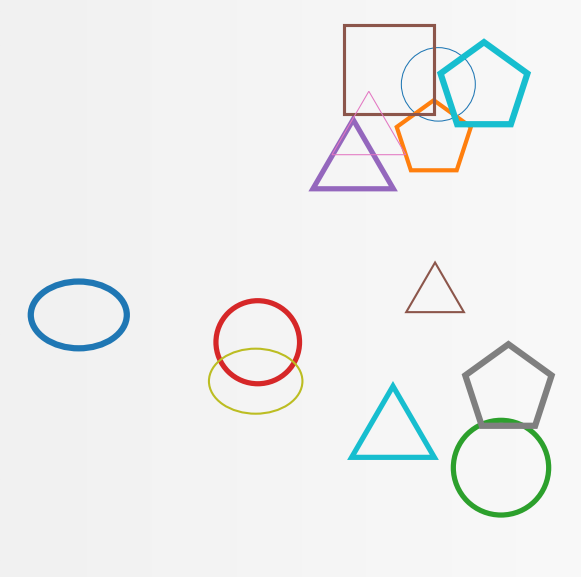[{"shape": "circle", "thickness": 0.5, "radius": 0.32, "center": [0.754, 0.853]}, {"shape": "oval", "thickness": 3, "radius": 0.41, "center": [0.136, 0.454]}, {"shape": "pentagon", "thickness": 2, "radius": 0.34, "center": [0.746, 0.759]}, {"shape": "circle", "thickness": 2.5, "radius": 0.41, "center": [0.862, 0.189]}, {"shape": "circle", "thickness": 2.5, "radius": 0.36, "center": [0.443, 0.407]}, {"shape": "triangle", "thickness": 2.5, "radius": 0.4, "center": [0.608, 0.712]}, {"shape": "square", "thickness": 1.5, "radius": 0.39, "center": [0.67, 0.878]}, {"shape": "triangle", "thickness": 1, "radius": 0.29, "center": [0.748, 0.487]}, {"shape": "triangle", "thickness": 0.5, "radius": 0.37, "center": [0.635, 0.768]}, {"shape": "pentagon", "thickness": 3, "radius": 0.39, "center": [0.875, 0.325]}, {"shape": "oval", "thickness": 1, "radius": 0.4, "center": [0.44, 0.339]}, {"shape": "pentagon", "thickness": 3, "radius": 0.39, "center": [0.833, 0.848]}, {"shape": "triangle", "thickness": 2.5, "radius": 0.41, "center": [0.676, 0.248]}]